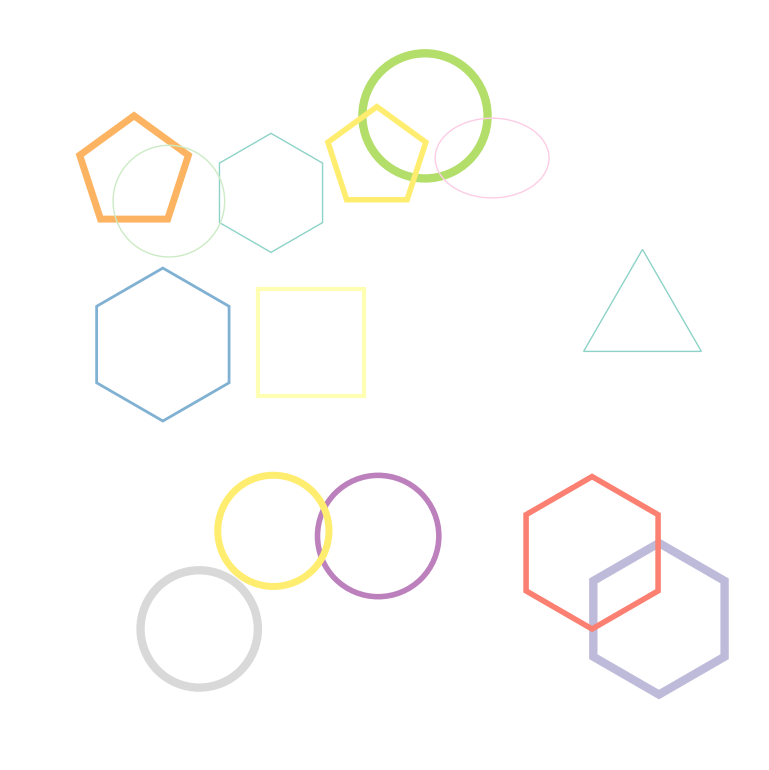[{"shape": "triangle", "thickness": 0.5, "radius": 0.44, "center": [0.834, 0.588]}, {"shape": "hexagon", "thickness": 0.5, "radius": 0.39, "center": [0.352, 0.75]}, {"shape": "square", "thickness": 1.5, "radius": 0.35, "center": [0.404, 0.555]}, {"shape": "hexagon", "thickness": 3, "radius": 0.49, "center": [0.856, 0.196]}, {"shape": "hexagon", "thickness": 2, "radius": 0.49, "center": [0.769, 0.282]}, {"shape": "hexagon", "thickness": 1, "radius": 0.5, "center": [0.211, 0.553]}, {"shape": "pentagon", "thickness": 2.5, "radius": 0.37, "center": [0.174, 0.775]}, {"shape": "circle", "thickness": 3, "radius": 0.41, "center": [0.552, 0.85]}, {"shape": "oval", "thickness": 0.5, "radius": 0.37, "center": [0.639, 0.795]}, {"shape": "circle", "thickness": 3, "radius": 0.38, "center": [0.259, 0.183]}, {"shape": "circle", "thickness": 2, "radius": 0.39, "center": [0.491, 0.304]}, {"shape": "circle", "thickness": 0.5, "radius": 0.36, "center": [0.219, 0.739]}, {"shape": "pentagon", "thickness": 2, "radius": 0.33, "center": [0.489, 0.795]}, {"shape": "circle", "thickness": 2.5, "radius": 0.36, "center": [0.355, 0.311]}]